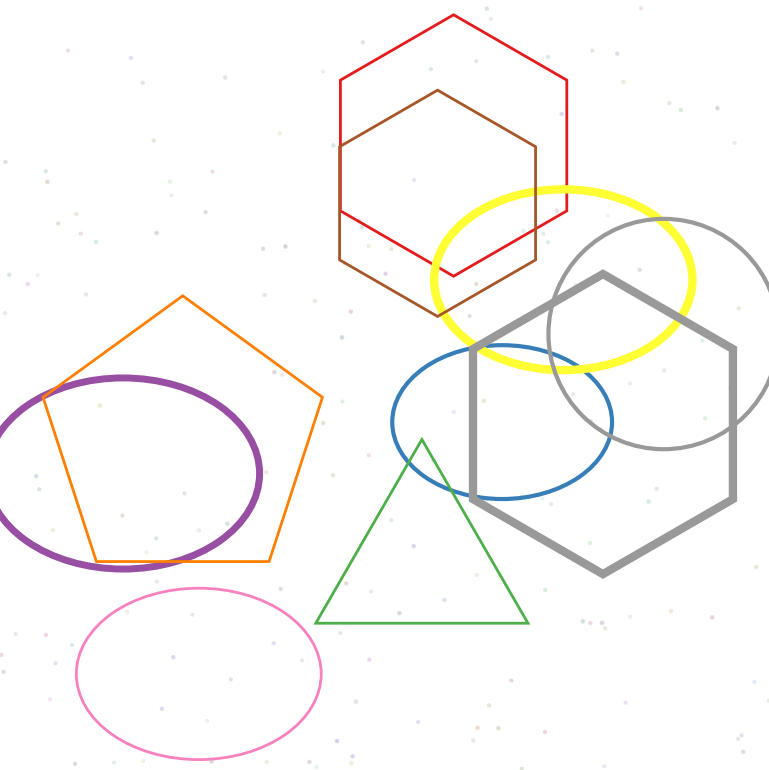[{"shape": "hexagon", "thickness": 1, "radius": 0.85, "center": [0.589, 0.811]}, {"shape": "oval", "thickness": 1.5, "radius": 0.71, "center": [0.652, 0.452]}, {"shape": "triangle", "thickness": 1, "radius": 0.8, "center": [0.548, 0.27]}, {"shape": "oval", "thickness": 2.5, "radius": 0.89, "center": [0.16, 0.385]}, {"shape": "pentagon", "thickness": 1, "radius": 0.95, "center": [0.237, 0.425]}, {"shape": "oval", "thickness": 3, "radius": 0.84, "center": [0.732, 0.637]}, {"shape": "hexagon", "thickness": 1, "radius": 0.73, "center": [0.568, 0.736]}, {"shape": "oval", "thickness": 1, "radius": 0.8, "center": [0.258, 0.125]}, {"shape": "circle", "thickness": 1.5, "radius": 0.75, "center": [0.862, 0.566]}, {"shape": "hexagon", "thickness": 3, "radius": 0.97, "center": [0.783, 0.449]}]